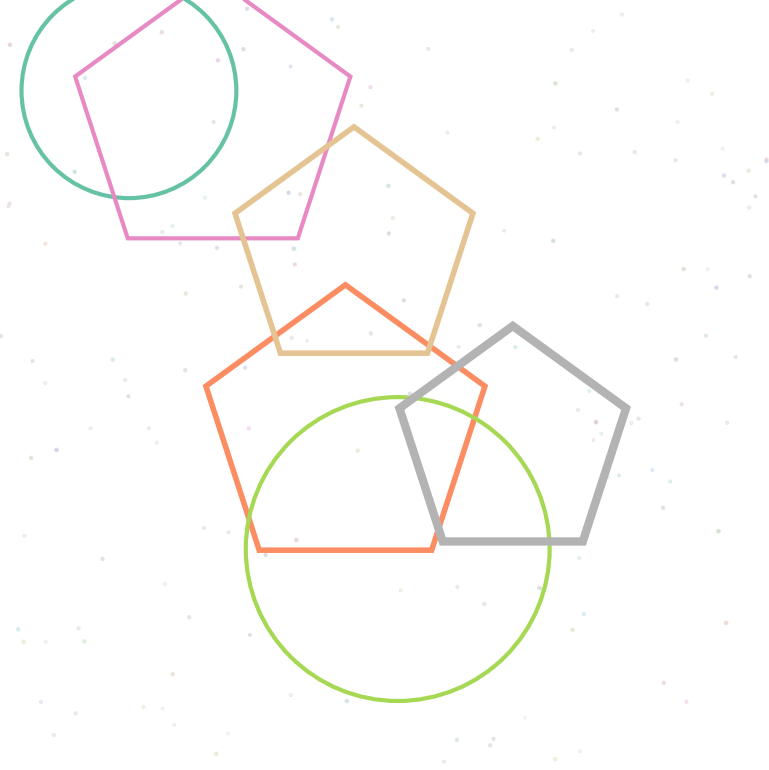[{"shape": "circle", "thickness": 1.5, "radius": 0.7, "center": [0.167, 0.882]}, {"shape": "pentagon", "thickness": 2, "radius": 0.95, "center": [0.449, 0.44]}, {"shape": "pentagon", "thickness": 1.5, "radius": 0.94, "center": [0.276, 0.843]}, {"shape": "circle", "thickness": 1.5, "radius": 0.99, "center": [0.517, 0.287]}, {"shape": "pentagon", "thickness": 2, "radius": 0.81, "center": [0.46, 0.673]}, {"shape": "pentagon", "thickness": 3, "radius": 0.77, "center": [0.666, 0.422]}]